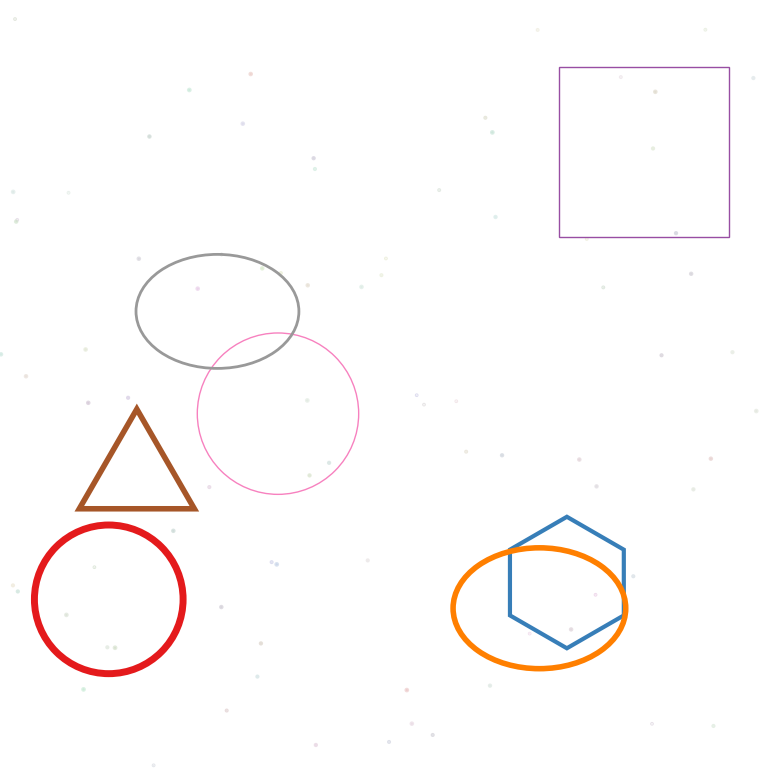[{"shape": "circle", "thickness": 2.5, "radius": 0.48, "center": [0.141, 0.222]}, {"shape": "hexagon", "thickness": 1.5, "radius": 0.43, "center": [0.736, 0.243]}, {"shape": "square", "thickness": 0.5, "radius": 0.55, "center": [0.837, 0.803]}, {"shape": "oval", "thickness": 2, "radius": 0.56, "center": [0.701, 0.21]}, {"shape": "triangle", "thickness": 2, "radius": 0.43, "center": [0.178, 0.382]}, {"shape": "circle", "thickness": 0.5, "radius": 0.52, "center": [0.361, 0.463]}, {"shape": "oval", "thickness": 1, "radius": 0.53, "center": [0.282, 0.596]}]